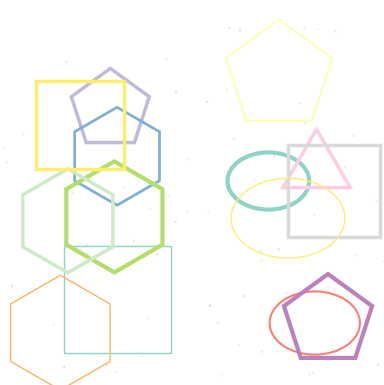[{"shape": "square", "thickness": 1, "radius": 0.69, "center": [0.305, 0.222]}, {"shape": "oval", "thickness": 3, "radius": 0.53, "center": [0.697, 0.53]}, {"shape": "pentagon", "thickness": 1.5, "radius": 0.73, "center": [0.725, 0.804]}, {"shape": "pentagon", "thickness": 2.5, "radius": 0.53, "center": [0.286, 0.716]}, {"shape": "oval", "thickness": 1.5, "radius": 0.59, "center": [0.818, 0.161]}, {"shape": "hexagon", "thickness": 2, "radius": 0.64, "center": [0.304, 0.594]}, {"shape": "hexagon", "thickness": 1, "radius": 0.75, "center": [0.157, 0.136]}, {"shape": "hexagon", "thickness": 3, "radius": 0.72, "center": [0.297, 0.437]}, {"shape": "triangle", "thickness": 2.5, "radius": 0.5, "center": [0.822, 0.563]}, {"shape": "square", "thickness": 2.5, "radius": 0.6, "center": [0.868, 0.504]}, {"shape": "pentagon", "thickness": 3, "radius": 0.6, "center": [0.852, 0.168]}, {"shape": "hexagon", "thickness": 2.5, "radius": 0.67, "center": [0.176, 0.426]}, {"shape": "oval", "thickness": 1, "radius": 0.74, "center": [0.748, 0.433]}, {"shape": "square", "thickness": 2.5, "radius": 0.57, "center": [0.208, 0.676]}]